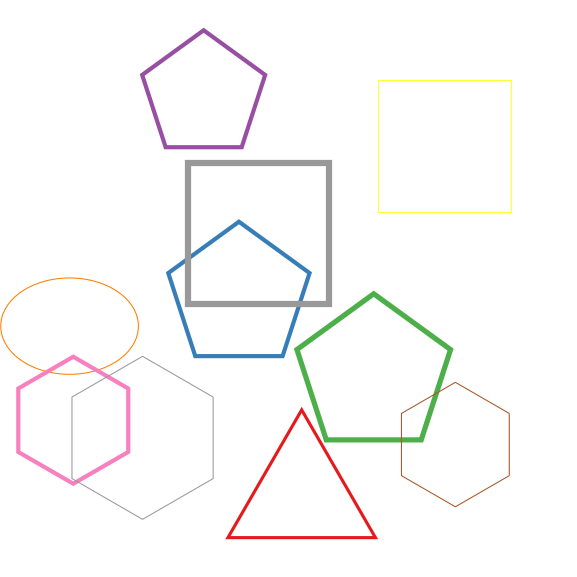[{"shape": "triangle", "thickness": 1.5, "radius": 0.74, "center": [0.522, 0.142]}, {"shape": "pentagon", "thickness": 2, "radius": 0.64, "center": [0.414, 0.487]}, {"shape": "pentagon", "thickness": 2.5, "radius": 0.7, "center": [0.647, 0.351]}, {"shape": "pentagon", "thickness": 2, "radius": 0.56, "center": [0.353, 0.835]}, {"shape": "oval", "thickness": 0.5, "radius": 0.6, "center": [0.12, 0.434]}, {"shape": "square", "thickness": 0.5, "radius": 0.57, "center": [0.77, 0.746]}, {"shape": "hexagon", "thickness": 0.5, "radius": 0.54, "center": [0.788, 0.229]}, {"shape": "hexagon", "thickness": 2, "radius": 0.55, "center": [0.127, 0.271]}, {"shape": "hexagon", "thickness": 0.5, "radius": 0.71, "center": [0.247, 0.241]}, {"shape": "square", "thickness": 3, "radius": 0.61, "center": [0.448, 0.595]}]